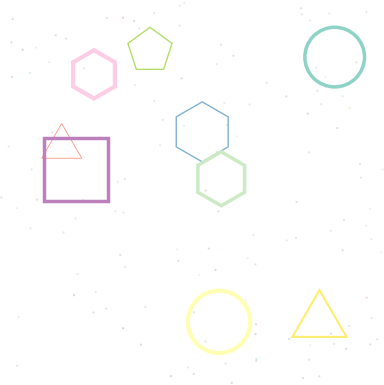[{"shape": "circle", "thickness": 2.5, "radius": 0.39, "center": [0.869, 0.852]}, {"shape": "circle", "thickness": 3, "radius": 0.4, "center": [0.569, 0.164]}, {"shape": "triangle", "thickness": 0.5, "radius": 0.3, "center": [0.16, 0.619]}, {"shape": "hexagon", "thickness": 1, "radius": 0.39, "center": [0.525, 0.658]}, {"shape": "pentagon", "thickness": 1, "radius": 0.3, "center": [0.39, 0.869]}, {"shape": "hexagon", "thickness": 3, "radius": 0.31, "center": [0.244, 0.807]}, {"shape": "square", "thickness": 2.5, "radius": 0.41, "center": [0.197, 0.56]}, {"shape": "hexagon", "thickness": 2.5, "radius": 0.35, "center": [0.575, 0.536]}, {"shape": "triangle", "thickness": 1.5, "radius": 0.41, "center": [0.83, 0.165]}]